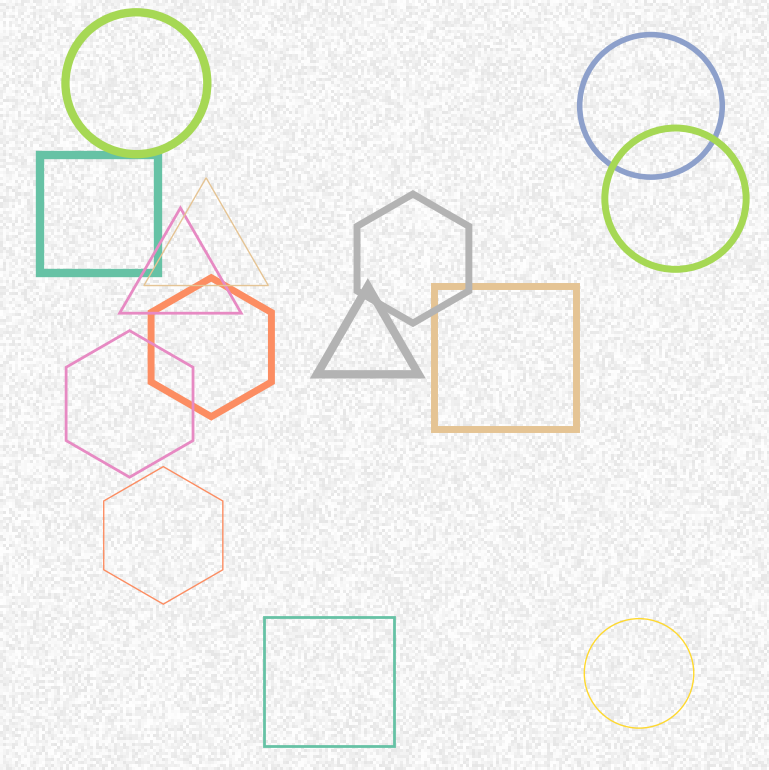[{"shape": "square", "thickness": 1, "radius": 0.42, "center": [0.427, 0.115]}, {"shape": "square", "thickness": 3, "radius": 0.38, "center": [0.129, 0.722]}, {"shape": "hexagon", "thickness": 0.5, "radius": 0.45, "center": [0.212, 0.305]}, {"shape": "hexagon", "thickness": 2.5, "radius": 0.45, "center": [0.274, 0.549]}, {"shape": "circle", "thickness": 2, "radius": 0.46, "center": [0.845, 0.863]}, {"shape": "hexagon", "thickness": 1, "radius": 0.48, "center": [0.168, 0.475]}, {"shape": "triangle", "thickness": 1, "radius": 0.46, "center": [0.234, 0.639]}, {"shape": "circle", "thickness": 3, "radius": 0.46, "center": [0.177, 0.892]}, {"shape": "circle", "thickness": 2.5, "radius": 0.46, "center": [0.877, 0.742]}, {"shape": "circle", "thickness": 0.5, "radius": 0.36, "center": [0.83, 0.125]}, {"shape": "square", "thickness": 2.5, "radius": 0.46, "center": [0.656, 0.536]}, {"shape": "triangle", "thickness": 0.5, "radius": 0.47, "center": [0.268, 0.676]}, {"shape": "hexagon", "thickness": 2.5, "radius": 0.42, "center": [0.536, 0.664]}, {"shape": "triangle", "thickness": 3, "radius": 0.38, "center": [0.478, 0.552]}]